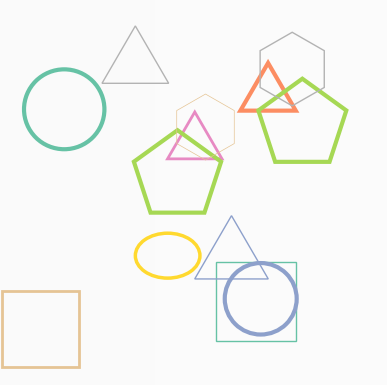[{"shape": "circle", "thickness": 3, "radius": 0.52, "center": [0.166, 0.716]}, {"shape": "square", "thickness": 1, "radius": 0.52, "center": [0.66, 0.217]}, {"shape": "triangle", "thickness": 3, "radius": 0.41, "center": [0.692, 0.754]}, {"shape": "circle", "thickness": 3, "radius": 0.46, "center": [0.673, 0.224]}, {"shape": "triangle", "thickness": 1, "radius": 0.55, "center": [0.597, 0.33]}, {"shape": "triangle", "thickness": 2, "radius": 0.41, "center": [0.503, 0.628]}, {"shape": "pentagon", "thickness": 3, "radius": 0.59, "center": [0.458, 0.543]}, {"shape": "pentagon", "thickness": 3, "radius": 0.6, "center": [0.78, 0.676]}, {"shape": "oval", "thickness": 2.5, "radius": 0.42, "center": [0.433, 0.336]}, {"shape": "hexagon", "thickness": 0.5, "radius": 0.43, "center": [0.53, 0.67]}, {"shape": "square", "thickness": 2, "radius": 0.49, "center": [0.104, 0.145]}, {"shape": "triangle", "thickness": 1, "radius": 0.5, "center": [0.349, 0.833]}, {"shape": "hexagon", "thickness": 1, "radius": 0.48, "center": [0.754, 0.821]}]